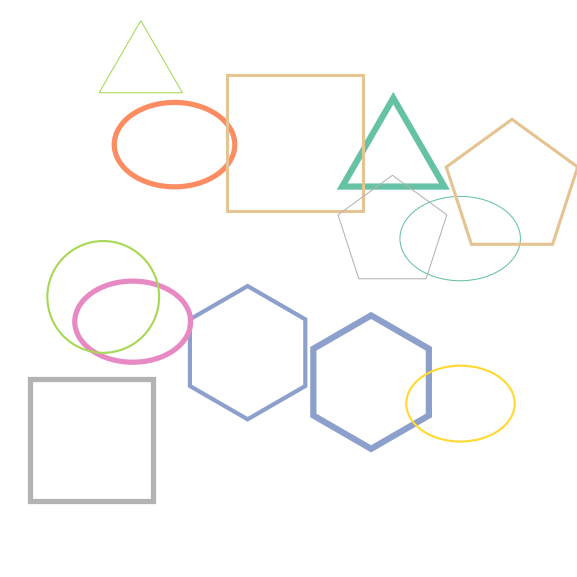[{"shape": "triangle", "thickness": 3, "radius": 0.51, "center": [0.681, 0.727]}, {"shape": "oval", "thickness": 0.5, "radius": 0.52, "center": [0.797, 0.586]}, {"shape": "oval", "thickness": 2.5, "radius": 0.52, "center": [0.302, 0.749]}, {"shape": "hexagon", "thickness": 3, "radius": 0.58, "center": [0.643, 0.337]}, {"shape": "hexagon", "thickness": 2, "radius": 0.58, "center": [0.429, 0.388]}, {"shape": "oval", "thickness": 2.5, "radius": 0.5, "center": [0.23, 0.442]}, {"shape": "circle", "thickness": 1, "radius": 0.48, "center": [0.179, 0.485]}, {"shape": "triangle", "thickness": 0.5, "radius": 0.42, "center": [0.244, 0.88]}, {"shape": "oval", "thickness": 1, "radius": 0.47, "center": [0.797, 0.3]}, {"shape": "square", "thickness": 1.5, "radius": 0.59, "center": [0.511, 0.751]}, {"shape": "pentagon", "thickness": 1.5, "radius": 0.6, "center": [0.887, 0.673]}, {"shape": "square", "thickness": 2.5, "radius": 0.53, "center": [0.158, 0.237]}, {"shape": "pentagon", "thickness": 0.5, "radius": 0.5, "center": [0.68, 0.597]}]